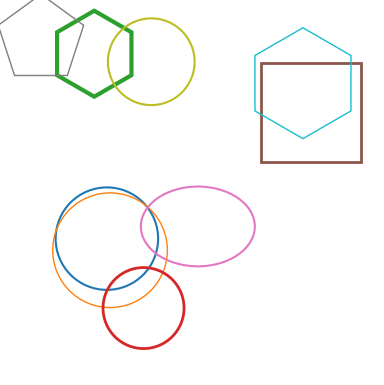[{"shape": "circle", "thickness": 1.5, "radius": 0.67, "center": [0.278, 0.38]}, {"shape": "circle", "thickness": 1, "radius": 0.74, "center": [0.286, 0.35]}, {"shape": "hexagon", "thickness": 3, "radius": 0.56, "center": [0.245, 0.86]}, {"shape": "circle", "thickness": 2, "radius": 0.53, "center": [0.373, 0.2]}, {"shape": "square", "thickness": 2, "radius": 0.65, "center": [0.807, 0.708]}, {"shape": "oval", "thickness": 1.5, "radius": 0.74, "center": [0.514, 0.412]}, {"shape": "pentagon", "thickness": 1, "radius": 0.58, "center": [0.106, 0.898]}, {"shape": "circle", "thickness": 1.5, "radius": 0.56, "center": [0.393, 0.84]}, {"shape": "hexagon", "thickness": 1, "radius": 0.72, "center": [0.787, 0.784]}]